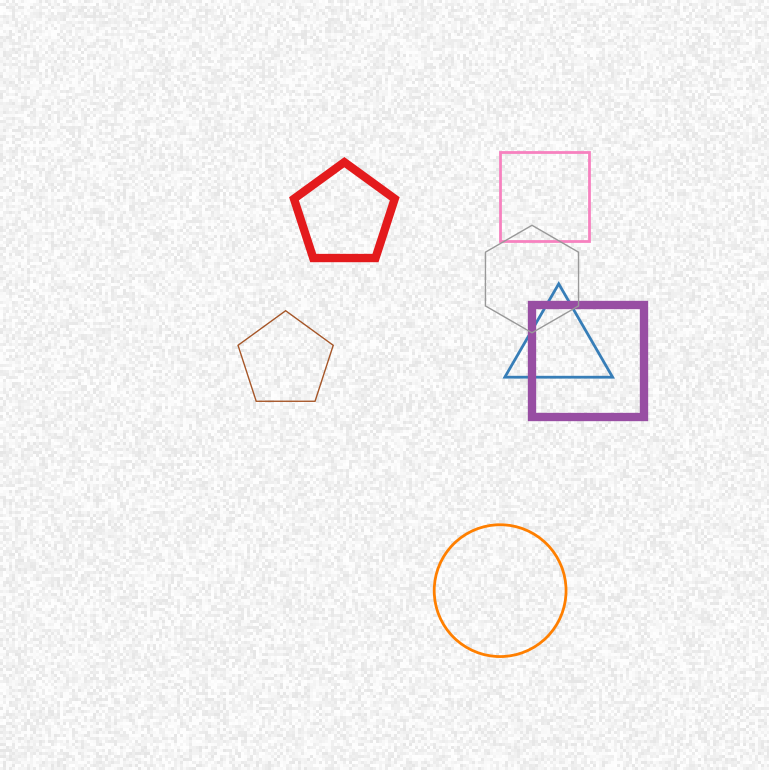[{"shape": "pentagon", "thickness": 3, "radius": 0.34, "center": [0.447, 0.721]}, {"shape": "triangle", "thickness": 1, "radius": 0.4, "center": [0.726, 0.551]}, {"shape": "square", "thickness": 3, "radius": 0.36, "center": [0.764, 0.531]}, {"shape": "circle", "thickness": 1, "radius": 0.43, "center": [0.65, 0.233]}, {"shape": "pentagon", "thickness": 0.5, "radius": 0.32, "center": [0.371, 0.531]}, {"shape": "square", "thickness": 1, "radius": 0.29, "center": [0.707, 0.745]}, {"shape": "hexagon", "thickness": 0.5, "radius": 0.35, "center": [0.691, 0.638]}]